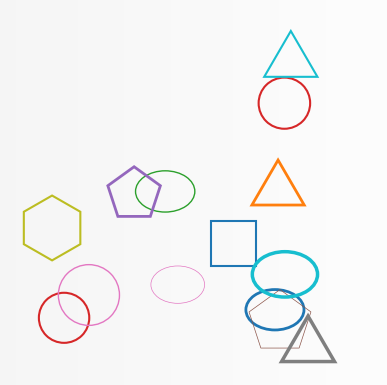[{"shape": "oval", "thickness": 2, "radius": 0.37, "center": [0.71, 0.195]}, {"shape": "square", "thickness": 1.5, "radius": 0.29, "center": [0.601, 0.367]}, {"shape": "triangle", "thickness": 2, "radius": 0.39, "center": [0.718, 0.506]}, {"shape": "oval", "thickness": 1, "radius": 0.38, "center": [0.426, 0.503]}, {"shape": "circle", "thickness": 1.5, "radius": 0.33, "center": [0.734, 0.732]}, {"shape": "circle", "thickness": 1.5, "radius": 0.33, "center": [0.165, 0.175]}, {"shape": "pentagon", "thickness": 2, "radius": 0.36, "center": [0.346, 0.496]}, {"shape": "pentagon", "thickness": 0.5, "radius": 0.42, "center": [0.723, 0.164]}, {"shape": "oval", "thickness": 0.5, "radius": 0.35, "center": [0.459, 0.261]}, {"shape": "circle", "thickness": 1, "radius": 0.39, "center": [0.229, 0.234]}, {"shape": "triangle", "thickness": 2.5, "radius": 0.39, "center": [0.795, 0.1]}, {"shape": "hexagon", "thickness": 1.5, "radius": 0.42, "center": [0.134, 0.408]}, {"shape": "triangle", "thickness": 1.5, "radius": 0.4, "center": [0.751, 0.84]}, {"shape": "oval", "thickness": 2.5, "radius": 0.42, "center": [0.735, 0.287]}]